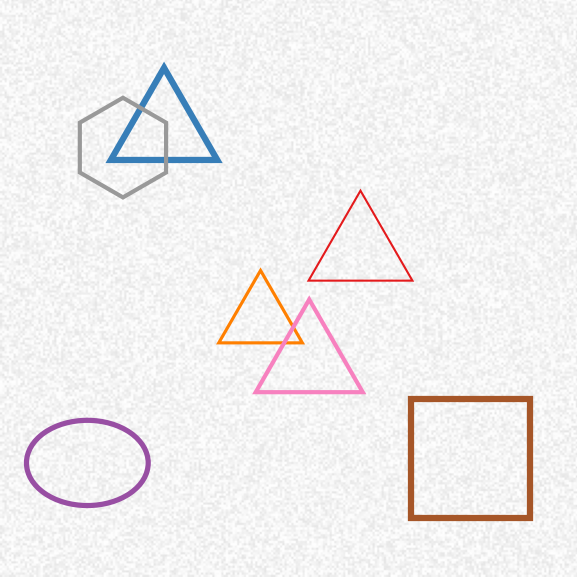[{"shape": "triangle", "thickness": 1, "radius": 0.52, "center": [0.624, 0.565]}, {"shape": "triangle", "thickness": 3, "radius": 0.53, "center": [0.284, 0.775]}, {"shape": "oval", "thickness": 2.5, "radius": 0.53, "center": [0.151, 0.198]}, {"shape": "triangle", "thickness": 1.5, "radius": 0.42, "center": [0.451, 0.447]}, {"shape": "square", "thickness": 3, "radius": 0.52, "center": [0.815, 0.205]}, {"shape": "triangle", "thickness": 2, "radius": 0.54, "center": [0.535, 0.374]}, {"shape": "hexagon", "thickness": 2, "radius": 0.43, "center": [0.213, 0.744]}]